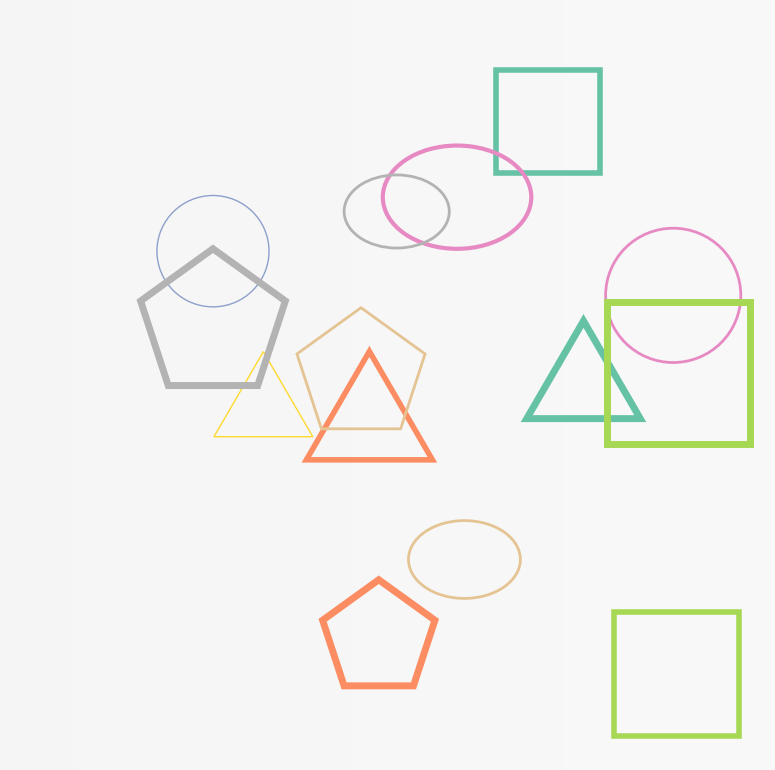[{"shape": "square", "thickness": 2, "radius": 0.33, "center": [0.707, 0.842]}, {"shape": "triangle", "thickness": 2.5, "radius": 0.42, "center": [0.753, 0.499]}, {"shape": "pentagon", "thickness": 2.5, "radius": 0.38, "center": [0.489, 0.171]}, {"shape": "triangle", "thickness": 2, "radius": 0.47, "center": [0.477, 0.45]}, {"shape": "circle", "thickness": 0.5, "radius": 0.36, "center": [0.275, 0.674]}, {"shape": "oval", "thickness": 1.5, "radius": 0.48, "center": [0.59, 0.744]}, {"shape": "circle", "thickness": 1, "radius": 0.44, "center": [0.869, 0.616]}, {"shape": "square", "thickness": 2, "radius": 0.4, "center": [0.873, 0.125]}, {"shape": "square", "thickness": 2.5, "radius": 0.46, "center": [0.875, 0.516]}, {"shape": "triangle", "thickness": 0.5, "radius": 0.37, "center": [0.34, 0.47]}, {"shape": "pentagon", "thickness": 1, "radius": 0.43, "center": [0.466, 0.513]}, {"shape": "oval", "thickness": 1, "radius": 0.36, "center": [0.599, 0.273]}, {"shape": "oval", "thickness": 1, "radius": 0.34, "center": [0.512, 0.725]}, {"shape": "pentagon", "thickness": 2.5, "radius": 0.49, "center": [0.275, 0.579]}]